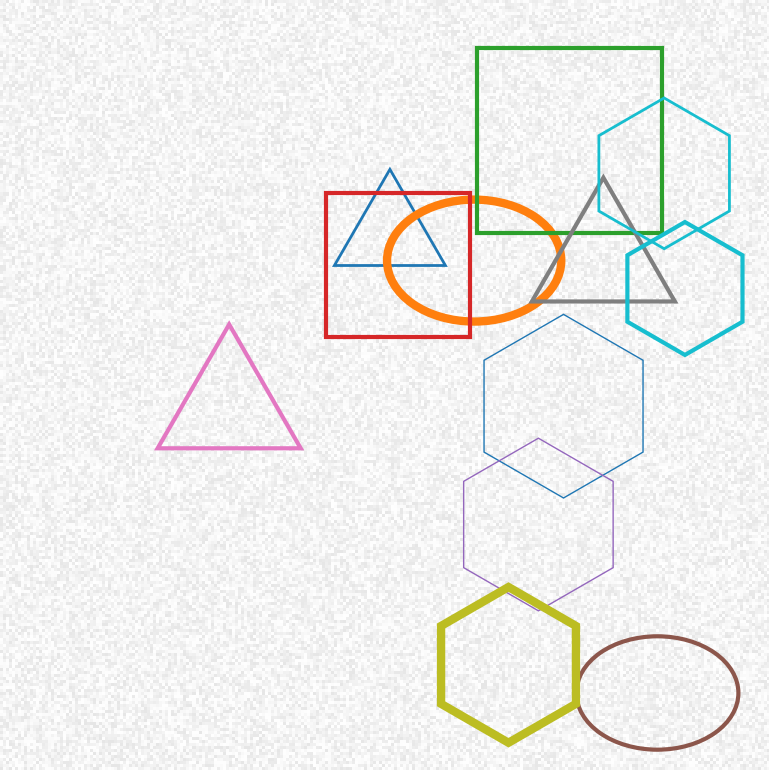[{"shape": "hexagon", "thickness": 0.5, "radius": 0.6, "center": [0.732, 0.472]}, {"shape": "triangle", "thickness": 1, "radius": 0.42, "center": [0.506, 0.697]}, {"shape": "oval", "thickness": 3, "radius": 0.57, "center": [0.616, 0.662]}, {"shape": "square", "thickness": 1.5, "radius": 0.6, "center": [0.739, 0.817]}, {"shape": "square", "thickness": 1.5, "radius": 0.47, "center": [0.517, 0.656]}, {"shape": "hexagon", "thickness": 0.5, "radius": 0.56, "center": [0.699, 0.319]}, {"shape": "oval", "thickness": 1.5, "radius": 0.53, "center": [0.854, 0.1]}, {"shape": "triangle", "thickness": 1.5, "radius": 0.54, "center": [0.298, 0.471]}, {"shape": "triangle", "thickness": 1.5, "radius": 0.54, "center": [0.784, 0.662]}, {"shape": "hexagon", "thickness": 3, "radius": 0.51, "center": [0.66, 0.137]}, {"shape": "hexagon", "thickness": 1, "radius": 0.49, "center": [0.863, 0.775]}, {"shape": "hexagon", "thickness": 1.5, "radius": 0.43, "center": [0.89, 0.625]}]